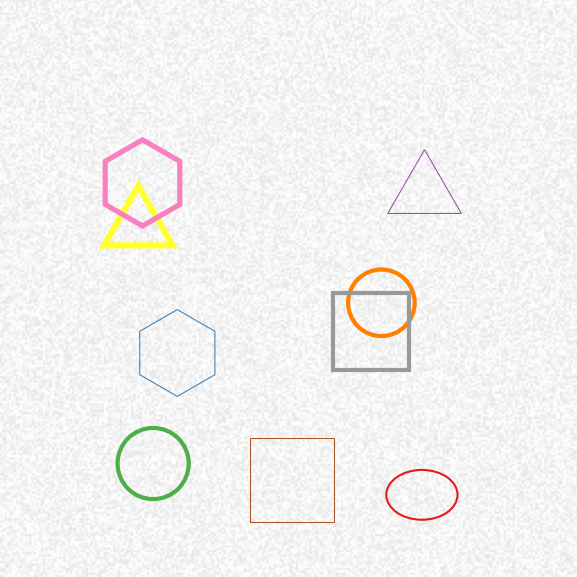[{"shape": "oval", "thickness": 1, "radius": 0.31, "center": [0.731, 0.142]}, {"shape": "hexagon", "thickness": 0.5, "radius": 0.38, "center": [0.307, 0.388]}, {"shape": "circle", "thickness": 2, "radius": 0.31, "center": [0.265, 0.196]}, {"shape": "triangle", "thickness": 0.5, "radius": 0.37, "center": [0.735, 0.666]}, {"shape": "circle", "thickness": 2, "radius": 0.29, "center": [0.66, 0.475]}, {"shape": "triangle", "thickness": 3, "radius": 0.34, "center": [0.24, 0.609]}, {"shape": "square", "thickness": 0.5, "radius": 0.36, "center": [0.506, 0.169]}, {"shape": "hexagon", "thickness": 2.5, "radius": 0.37, "center": [0.247, 0.682]}, {"shape": "square", "thickness": 2, "radius": 0.33, "center": [0.642, 0.425]}]